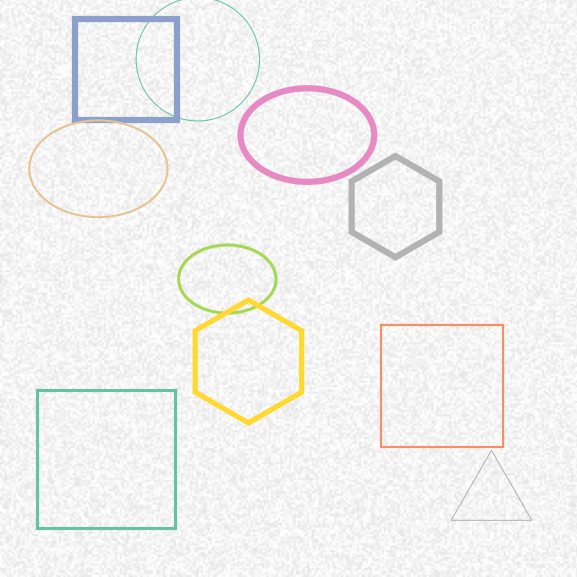[{"shape": "circle", "thickness": 0.5, "radius": 0.53, "center": [0.343, 0.897]}, {"shape": "square", "thickness": 1.5, "radius": 0.6, "center": [0.184, 0.204]}, {"shape": "square", "thickness": 1, "radius": 0.53, "center": [0.765, 0.331]}, {"shape": "square", "thickness": 3, "radius": 0.44, "center": [0.218, 0.879]}, {"shape": "oval", "thickness": 3, "radius": 0.58, "center": [0.532, 0.765]}, {"shape": "oval", "thickness": 1.5, "radius": 0.42, "center": [0.394, 0.516]}, {"shape": "hexagon", "thickness": 2.5, "radius": 0.53, "center": [0.43, 0.373]}, {"shape": "oval", "thickness": 1, "radius": 0.6, "center": [0.17, 0.707]}, {"shape": "hexagon", "thickness": 3, "radius": 0.44, "center": [0.685, 0.641]}, {"shape": "triangle", "thickness": 0.5, "radius": 0.4, "center": [0.851, 0.139]}]